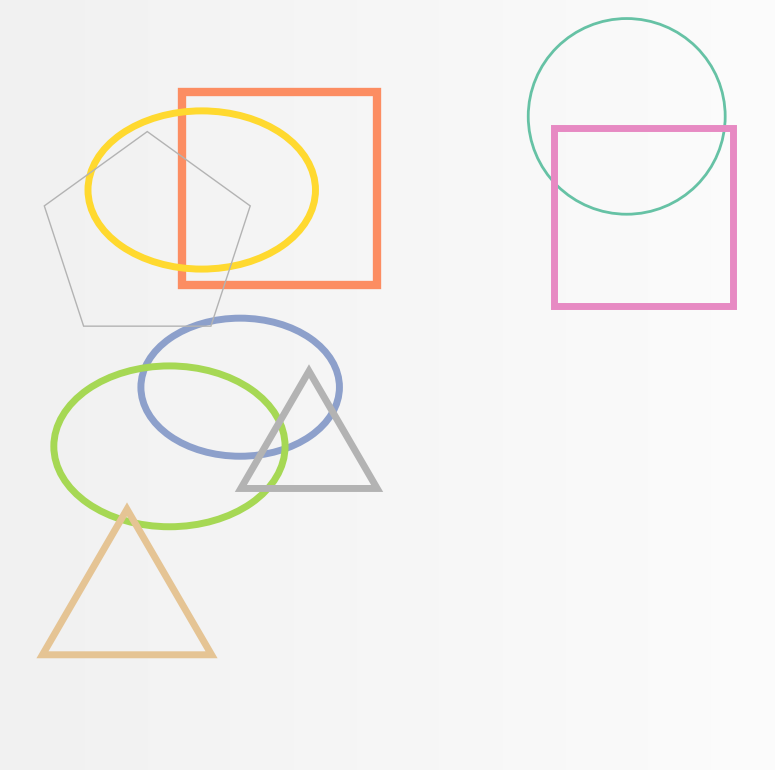[{"shape": "circle", "thickness": 1, "radius": 0.64, "center": [0.809, 0.849]}, {"shape": "square", "thickness": 3, "radius": 0.63, "center": [0.361, 0.755]}, {"shape": "oval", "thickness": 2.5, "radius": 0.64, "center": [0.31, 0.497]}, {"shape": "square", "thickness": 2.5, "radius": 0.58, "center": [0.83, 0.718]}, {"shape": "oval", "thickness": 2.5, "radius": 0.75, "center": [0.219, 0.42]}, {"shape": "oval", "thickness": 2.5, "radius": 0.73, "center": [0.26, 0.753]}, {"shape": "triangle", "thickness": 2.5, "radius": 0.63, "center": [0.164, 0.213]}, {"shape": "pentagon", "thickness": 0.5, "radius": 0.7, "center": [0.19, 0.689]}, {"shape": "triangle", "thickness": 2.5, "radius": 0.51, "center": [0.399, 0.416]}]